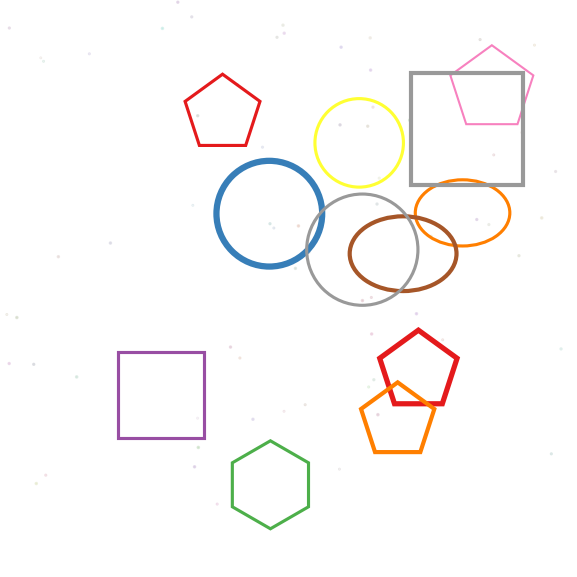[{"shape": "pentagon", "thickness": 2.5, "radius": 0.35, "center": [0.724, 0.357]}, {"shape": "pentagon", "thickness": 1.5, "radius": 0.34, "center": [0.385, 0.802]}, {"shape": "circle", "thickness": 3, "radius": 0.46, "center": [0.466, 0.629]}, {"shape": "hexagon", "thickness": 1.5, "radius": 0.38, "center": [0.468, 0.16]}, {"shape": "square", "thickness": 1.5, "radius": 0.37, "center": [0.279, 0.316]}, {"shape": "pentagon", "thickness": 2, "radius": 0.33, "center": [0.689, 0.27]}, {"shape": "oval", "thickness": 1.5, "radius": 0.41, "center": [0.801, 0.63]}, {"shape": "circle", "thickness": 1.5, "radius": 0.38, "center": [0.622, 0.752]}, {"shape": "oval", "thickness": 2, "radius": 0.46, "center": [0.698, 0.56]}, {"shape": "pentagon", "thickness": 1, "radius": 0.38, "center": [0.852, 0.845]}, {"shape": "square", "thickness": 2, "radius": 0.48, "center": [0.809, 0.776]}, {"shape": "circle", "thickness": 1.5, "radius": 0.48, "center": [0.627, 0.567]}]